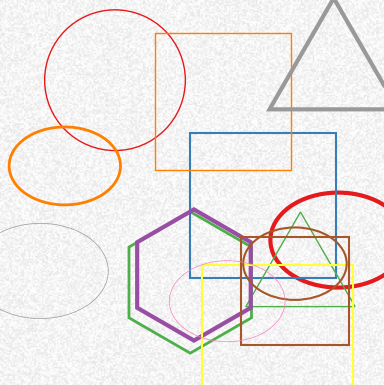[{"shape": "circle", "thickness": 1, "radius": 0.91, "center": [0.299, 0.792]}, {"shape": "oval", "thickness": 3, "radius": 0.88, "center": [0.878, 0.376]}, {"shape": "square", "thickness": 1.5, "radius": 0.94, "center": [0.683, 0.466]}, {"shape": "triangle", "thickness": 1, "radius": 0.82, "center": [0.78, 0.286]}, {"shape": "hexagon", "thickness": 2, "radius": 0.92, "center": [0.494, 0.266]}, {"shape": "hexagon", "thickness": 3, "radius": 0.85, "center": [0.504, 0.286]}, {"shape": "square", "thickness": 1, "radius": 0.89, "center": [0.579, 0.737]}, {"shape": "oval", "thickness": 2, "radius": 0.72, "center": [0.168, 0.569]}, {"shape": "square", "thickness": 1.5, "radius": 0.98, "center": [0.721, 0.115]}, {"shape": "square", "thickness": 1.5, "radius": 0.71, "center": [0.766, 0.244]}, {"shape": "oval", "thickness": 1.5, "radius": 0.67, "center": [0.766, 0.315]}, {"shape": "oval", "thickness": 0.5, "radius": 0.75, "center": [0.59, 0.218]}, {"shape": "triangle", "thickness": 3, "radius": 0.96, "center": [0.867, 0.812]}, {"shape": "oval", "thickness": 0.5, "radius": 0.88, "center": [0.105, 0.296]}]